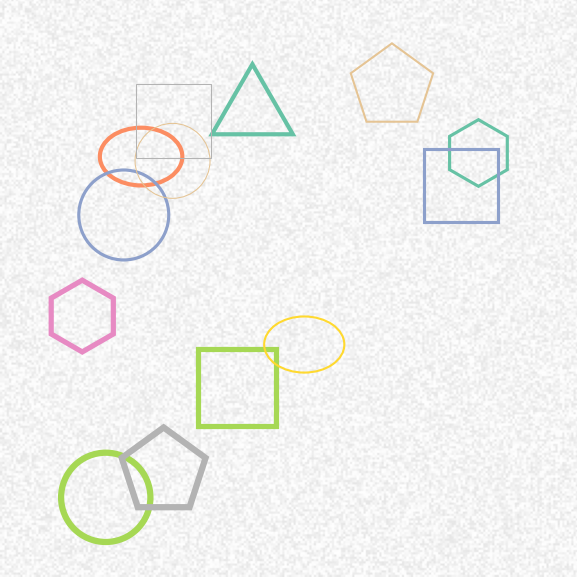[{"shape": "triangle", "thickness": 2, "radius": 0.4, "center": [0.437, 0.807]}, {"shape": "hexagon", "thickness": 1.5, "radius": 0.29, "center": [0.828, 0.734]}, {"shape": "oval", "thickness": 2, "radius": 0.36, "center": [0.244, 0.728]}, {"shape": "circle", "thickness": 1.5, "radius": 0.39, "center": [0.214, 0.627]}, {"shape": "square", "thickness": 1.5, "radius": 0.32, "center": [0.799, 0.678]}, {"shape": "hexagon", "thickness": 2.5, "radius": 0.31, "center": [0.142, 0.452]}, {"shape": "square", "thickness": 2.5, "radius": 0.33, "center": [0.41, 0.329]}, {"shape": "circle", "thickness": 3, "radius": 0.39, "center": [0.183, 0.138]}, {"shape": "oval", "thickness": 1, "radius": 0.35, "center": [0.527, 0.403]}, {"shape": "circle", "thickness": 0.5, "radius": 0.32, "center": [0.299, 0.721]}, {"shape": "pentagon", "thickness": 1, "radius": 0.37, "center": [0.679, 0.849]}, {"shape": "square", "thickness": 0.5, "radius": 0.32, "center": [0.301, 0.79]}, {"shape": "pentagon", "thickness": 3, "radius": 0.38, "center": [0.283, 0.183]}]